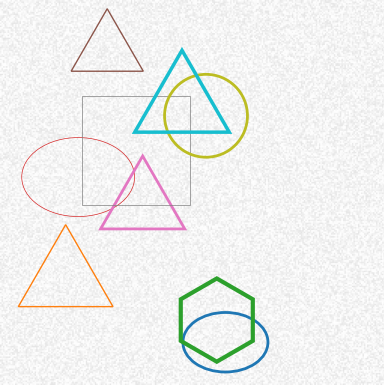[{"shape": "oval", "thickness": 2, "radius": 0.55, "center": [0.586, 0.111]}, {"shape": "triangle", "thickness": 1, "radius": 0.71, "center": [0.171, 0.275]}, {"shape": "hexagon", "thickness": 3, "radius": 0.54, "center": [0.563, 0.169]}, {"shape": "oval", "thickness": 0.5, "radius": 0.73, "center": [0.203, 0.54]}, {"shape": "triangle", "thickness": 1, "radius": 0.54, "center": [0.278, 0.869]}, {"shape": "triangle", "thickness": 2, "radius": 0.63, "center": [0.371, 0.469]}, {"shape": "square", "thickness": 0.5, "radius": 0.7, "center": [0.353, 0.609]}, {"shape": "circle", "thickness": 2, "radius": 0.54, "center": [0.535, 0.699]}, {"shape": "triangle", "thickness": 2.5, "radius": 0.71, "center": [0.473, 0.728]}]